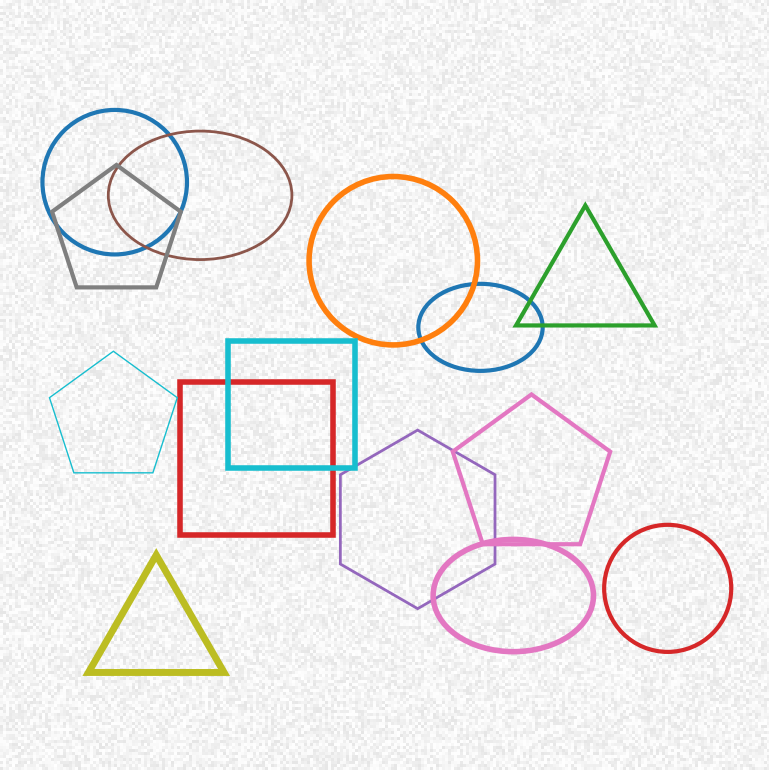[{"shape": "oval", "thickness": 1.5, "radius": 0.4, "center": [0.624, 0.575]}, {"shape": "circle", "thickness": 1.5, "radius": 0.47, "center": [0.149, 0.763]}, {"shape": "circle", "thickness": 2, "radius": 0.55, "center": [0.511, 0.661]}, {"shape": "triangle", "thickness": 1.5, "radius": 0.52, "center": [0.76, 0.629]}, {"shape": "circle", "thickness": 1.5, "radius": 0.41, "center": [0.867, 0.236]}, {"shape": "square", "thickness": 2, "radius": 0.5, "center": [0.333, 0.405]}, {"shape": "hexagon", "thickness": 1, "radius": 0.58, "center": [0.542, 0.325]}, {"shape": "oval", "thickness": 1, "radius": 0.6, "center": [0.26, 0.746]}, {"shape": "pentagon", "thickness": 1.5, "radius": 0.54, "center": [0.69, 0.38]}, {"shape": "oval", "thickness": 2, "radius": 0.52, "center": [0.667, 0.227]}, {"shape": "pentagon", "thickness": 1.5, "radius": 0.44, "center": [0.151, 0.698]}, {"shape": "triangle", "thickness": 2.5, "radius": 0.51, "center": [0.203, 0.178]}, {"shape": "pentagon", "thickness": 0.5, "radius": 0.44, "center": [0.147, 0.457]}, {"shape": "square", "thickness": 2, "radius": 0.41, "center": [0.378, 0.474]}]